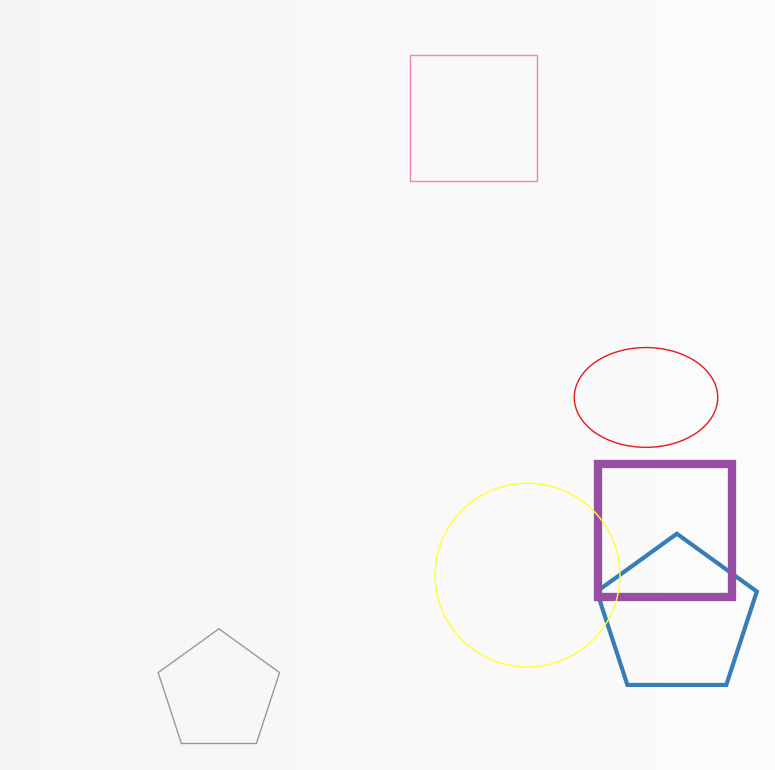[{"shape": "oval", "thickness": 0.5, "radius": 0.46, "center": [0.834, 0.484]}, {"shape": "pentagon", "thickness": 1.5, "radius": 0.54, "center": [0.873, 0.198]}, {"shape": "square", "thickness": 3, "radius": 0.43, "center": [0.858, 0.311]}, {"shape": "circle", "thickness": 0.5, "radius": 0.6, "center": [0.681, 0.253]}, {"shape": "square", "thickness": 0.5, "radius": 0.41, "center": [0.611, 0.847]}, {"shape": "pentagon", "thickness": 0.5, "radius": 0.41, "center": [0.282, 0.101]}]